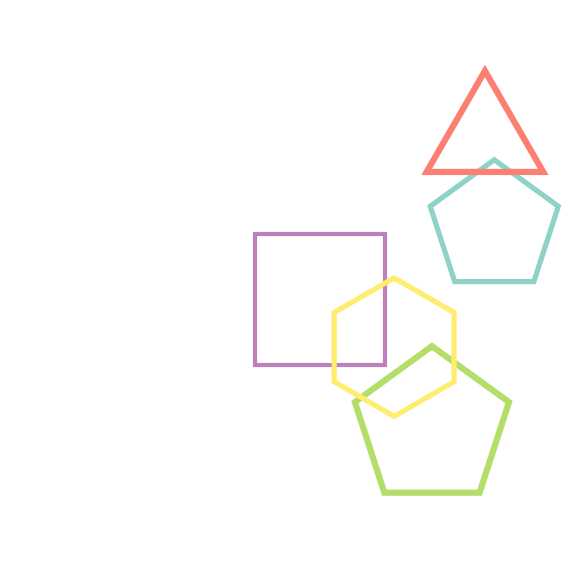[{"shape": "pentagon", "thickness": 2.5, "radius": 0.58, "center": [0.856, 0.606]}, {"shape": "triangle", "thickness": 3, "radius": 0.58, "center": [0.84, 0.76]}, {"shape": "pentagon", "thickness": 3, "radius": 0.7, "center": [0.748, 0.259]}, {"shape": "square", "thickness": 2, "radius": 0.57, "center": [0.554, 0.48]}, {"shape": "hexagon", "thickness": 2.5, "radius": 0.6, "center": [0.682, 0.398]}]